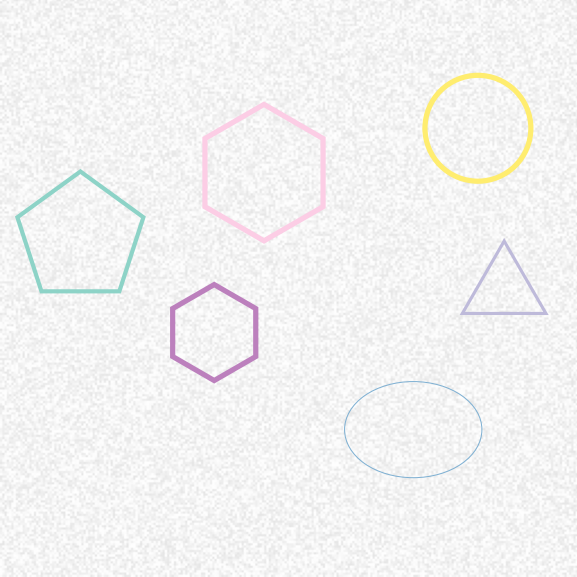[{"shape": "pentagon", "thickness": 2, "radius": 0.57, "center": [0.139, 0.587]}, {"shape": "triangle", "thickness": 1.5, "radius": 0.42, "center": [0.873, 0.498]}, {"shape": "oval", "thickness": 0.5, "radius": 0.59, "center": [0.716, 0.255]}, {"shape": "hexagon", "thickness": 2.5, "radius": 0.59, "center": [0.457, 0.7]}, {"shape": "hexagon", "thickness": 2.5, "radius": 0.42, "center": [0.371, 0.423]}, {"shape": "circle", "thickness": 2.5, "radius": 0.46, "center": [0.828, 0.777]}]